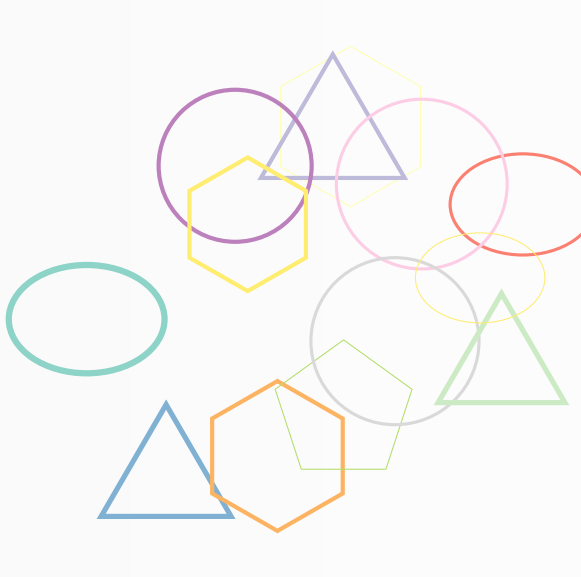[{"shape": "oval", "thickness": 3, "radius": 0.67, "center": [0.149, 0.447]}, {"shape": "hexagon", "thickness": 0.5, "radius": 0.69, "center": [0.603, 0.78]}, {"shape": "triangle", "thickness": 2, "radius": 0.71, "center": [0.573, 0.762]}, {"shape": "oval", "thickness": 1.5, "radius": 0.63, "center": [0.9, 0.645]}, {"shape": "triangle", "thickness": 2.5, "radius": 0.65, "center": [0.286, 0.169]}, {"shape": "hexagon", "thickness": 2, "radius": 0.65, "center": [0.477, 0.21]}, {"shape": "pentagon", "thickness": 0.5, "radius": 0.62, "center": [0.591, 0.287]}, {"shape": "circle", "thickness": 1.5, "radius": 0.73, "center": [0.726, 0.68]}, {"shape": "circle", "thickness": 1.5, "radius": 0.72, "center": [0.679, 0.408]}, {"shape": "circle", "thickness": 2, "radius": 0.66, "center": [0.405, 0.712]}, {"shape": "triangle", "thickness": 2.5, "radius": 0.63, "center": [0.863, 0.365]}, {"shape": "oval", "thickness": 0.5, "radius": 0.56, "center": [0.826, 0.518]}, {"shape": "hexagon", "thickness": 2, "radius": 0.58, "center": [0.426, 0.611]}]